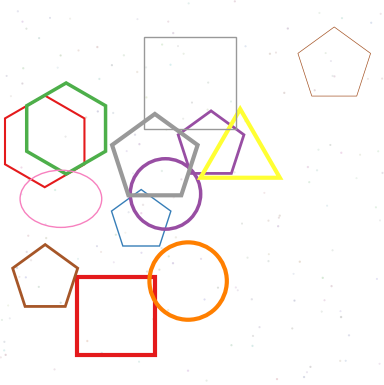[{"shape": "hexagon", "thickness": 1.5, "radius": 0.6, "center": [0.116, 0.633]}, {"shape": "square", "thickness": 3, "radius": 0.51, "center": [0.302, 0.18]}, {"shape": "pentagon", "thickness": 1, "radius": 0.41, "center": [0.367, 0.427]}, {"shape": "hexagon", "thickness": 2.5, "radius": 0.59, "center": [0.172, 0.666]}, {"shape": "circle", "thickness": 2.5, "radius": 0.46, "center": [0.43, 0.496]}, {"shape": "pentagon", "thickness": 2, "radius": 0.45, "center": [0.548, 0.622]}, {"shape": "circle", "thickness": 3, "radius": 0.5, "center": [0.489, 0.27]}, {"shape": "triangle", "thickness": 3, "radius": 0.59, "center": [0.624, 0.598]}, {"shape": "pentagon", "thickness": 0.5, "radius": 0.5, "center": [0.868, 0.831]}, {"shape": "pentagon", "thickness": 2, "radius": 0.44, "center": [0.117, 0.276]}, {"shape": "oval", "thickness": 1, "radius": 0.53, "center": [0.158, 0.484]}, {"shape": "pentagon", "thickness": 3, "radius": 0.58, "center": [0.402, 0.587]}, {"shape": "square", "thickness": 1, "radius": 0.59, "center": [0.494, 0.785]}]